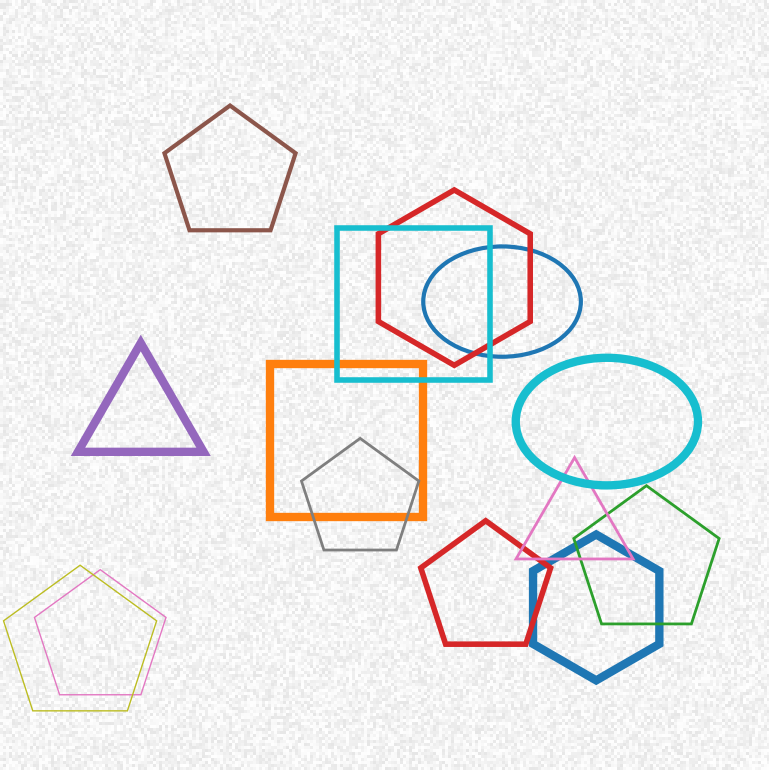[{"shape": "hexagon", "thickness": 3, "radius": 0.47, "center": [0.774, 0.211]}, {"shape": "oval", "thickness": 1.5, "radius": 0.51, "center": [0.652, 0.608]}, {"shape": "square", "thickness": 3, "radius": 0.5, "center": [0.45, 0.428]}, {"shape": "pentagon", "thickness": 1, "radius": 0.5, "center": [0.84, 0.27]}, {"shape": "pentagon", "thickness": 2, "radius": 0.44, "center": [0.631, 0.235]}, {"shape": "hexagon", "thickness": 2, "radius": 0.57, "center": [0.59, 0.639]}, {"shape": "triangle", "thickness": 3, "radius": 0.47, "center": [0.183, 0.46]}, {"shape": "pentagon", "thickness": 1.5, "radius": 0.45, "center": [0.299, 0.773]}, {"shape": "triangle", "thickness": 1, "radius": 0.44, "center": [0.746, 0.318]}, {"shape": "pentagon", "thickness": 0.5, "radius": 0.45, "center": [0.13, 0.17]}, {"shape": "pentagon", "thickness": 1, "radius": 0.4, "center": [0.468, 0.351]}, {"shape": "pentagon", "thickness": 0.5, "radius": 0.52, "center": [0.104, 0.161]}, {"shape": "oval", "thickness": 3, "radius": 0.59, "center": [0.788, 0.453]}, {"shape": "square", "thickness": 2, "radius": 0.5, "center": [0.537, 0.605]}]